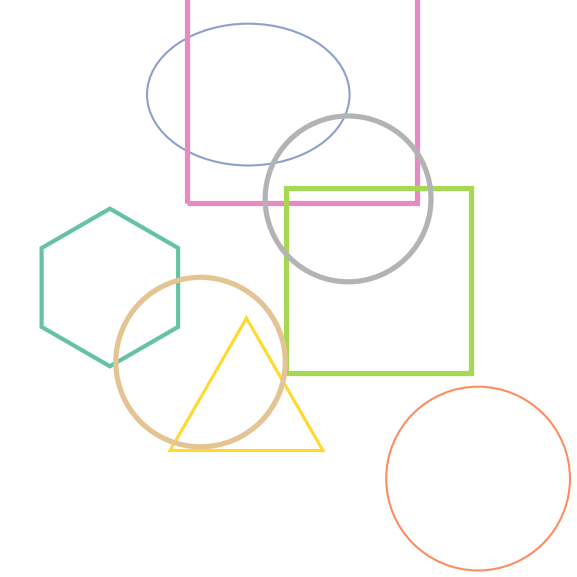[{"shape": "hexagon", "thickness": 2, "radius": 0.68, "center": [0.19, 0.501]}, {"shape": "circle", "thickness": 1, "radius": 0.8, "center": [0.828, 0.17]}, {"shape": "oval", "thickness": 1, "radius": 0.88, "center": [0.43, 0.835]}, {"shape": "square", "thickness": 2.5, "radius": 1.0, "center": [0.523, 0.846]}, {"shape": "square", "thickness": 2.5, "radius": 0.8, "center": [0.655, 0.513]}, {"shape": "triangle", "thickness": 1.5, "radius": 0.76, "center": [0.427, 0.295]}, {"shape": "circle", "thickness": 2.5, "radius": 0.73, "center": [0.347, 0.372]}, {"shape": "circle", "thickness": 2.5, "radius": 0.72, "center": [0.603, 0.655]}]